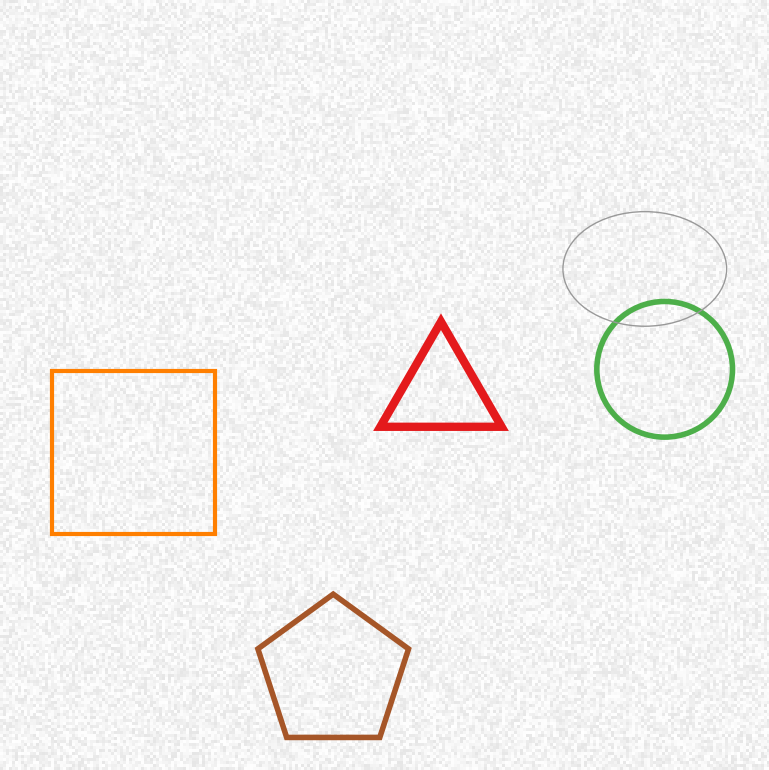[{"shape": "triangle", "thickness": 3, "radius": 0.45, "center": [0.573, 0.491]}, {"shape": "circle", "thickness": 2, "radius": 0.44, "center": [0.863, 0.52]}, {"shape": "square", "thickness": 1.5, "radius": 0.53, "center": [0.174, 0.412]}, {"shape": "pentagon", "thickness": 2, "radius": 0.51, "center": [0.433, 0.126]}, {"shape": "oval", "thickness": 0.5, "radius": 0.53, "center": [0.837, 0.651]}]